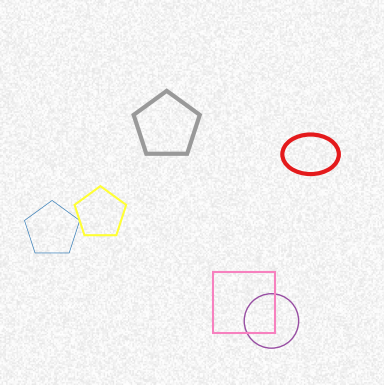[{"shape": "oval", "thickness": 3, "radius": 0.37, "center": [0.807, 0.599]}, {"shape": "pentagon", "thickness": 0.5, "radius": 0.38, "center": [0.135, 0.404]}, {"shape": "circle", "thickness": 1, "radius": 0.35, "center": [0.705, 0.166]}, {"shape": "pentagon", "thickness": 1.5, "radius": 0.35, "center": [0.261, 0.446]}, {"shape": "square", "thickness": 1.5, "radius": 0.4, "center": [0.634, 0.215]}, {"shape": "pentagon", "thickness": 3, "radius": 0.45, "center": [0.433, 0.674]}]